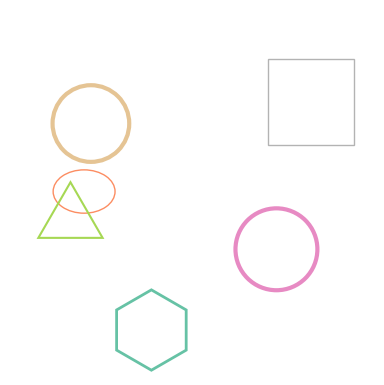[{"shape": "hexagon", "thickness": 2, "radius": 0.52, "center": [0.393, 0.143]}, {"shape": "oval", "thickness": 1, "radius": 0.4, "center": [0.218, 0.503]}, {"shape": "circle", "thickness": 3, "radius": 0.53, "center": [0.718, 0.353]}, {"shape": "triangle", "thickness": 1.5, "radius": 0.48, "center": [0.183, 0.43]}, {"shape": "circle", "thickness": 3, "radius": 0.5, "center": [0.236, 0.679]}, {"shape": "square", "thickness": 1, "radius": 0.56, "center": [0.807, 0.736]}]